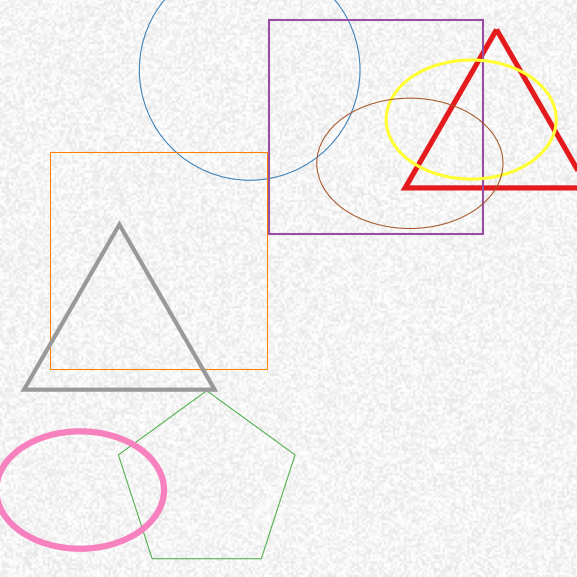[{"shape": "triangle", "thickness": 2.5, "radius": 0.91, "center": [0.86, 0.765]}, {"shape": "circle", "thickness": 0.5, "radius": 0.96, "center": [0.432, 0.878]}, {"shape": "pentagon", "thickness": 0.5, "radius": 0.8, "center": [0.358, 0.162]}, {"shape": "square", "thickness": 1, "radius": 0.93, "center": [0.651, 0.779]}, {"shape": "square", "thickness": 0.5, "radius": 0.94, "center": [0.274, 0.548]}, {"shape": "oval", "thickness": 1.5, "radius": 0.74, "center": [0.816, 0.792]}, {"shape": "oval", "thickness": 0.5, "radius": 0.81, "center": [0.71, 0.716]}, {"shape": "oval", "thickness": 3, "radius": 0.73, "center": [0.139, 0.151]}, {"shape": "triangle", "thickness": 2, "radius": 0.95, "center": [0.207, 0.42]}]